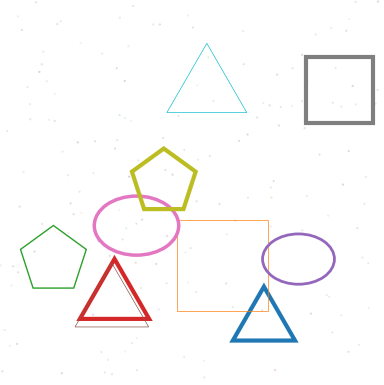[{"shape": "triangle", "thickness": 3, "radius": 0.47, "center": [0.686, 0.162]}, {"shape": "square", "thickness": 0.5, "radius": 0.59, "center": [0.578, 0.311]}, {"shape": "pentagon", "thickness": 1, "radius": 0.45, "center": [0.139, 0.324]}, {"shape": "triangle", "thickness": 3, "radius": 0.52, "center": [0.297, 0.224]}, {"shape": "oval", "thickness": 2, "radius": 0.47, "center": [0.775, 0.327]}, {"shape": "triangle", "thickness": 0.5, "radius": 0.55, "center": [0.291, 0.206]}, {"shape": "oval", "thickness": 2.5, "radius": 0.55, "center": [0.355, 0.414]}, {"shape": "square", "thickness": 3, "radius": 0.43, "center": [0.882, 0.765]}, {"shape": "pentagon", "thickness": 3, "radius": 0.43, "center": [0.425, 0.527]}, {"shape": "triangle", "thickness": 0.5, "radius": 0.6, "center": [0.537, 0.768]}]